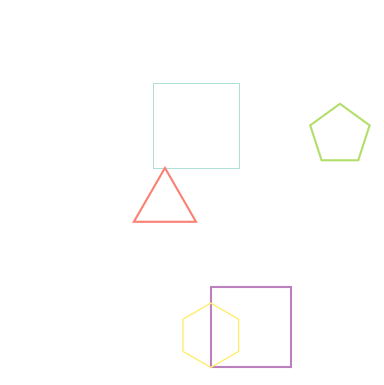[{"shape": "square", "thickness": 0.5, "radius": 0.56, "center": [0.508, 0.674]}, {"shape": "triangle", "thickness": 1.5, "radius": 0.47, "center": [0.428, 0.471]}, {"shape": "pentagon", "thickness": 1.5, "radius": 0.41, "center": [0.883, 0.649]}, {"shape": "square", "thickness": 1.5, "radius": 0.52, "center": [0.652, 0.15]}, {"shape": "hexagon", "thickness": 1, "radius": 0.42, "center": [0.548, 0.129]}]